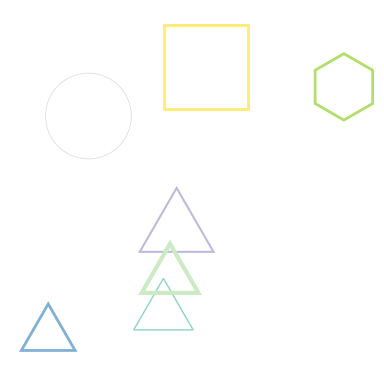[{"shape": "triangle", "thickness": 1, "radius": 0.45, "center": [0.424, 0.188]}, {"shape": "triangle", "thickness": 1.5, "radius": 0.55, "center": [0.459, 0.401]}, {"shape": "triangle", "thickness": 2, "radius": 0.4, "center": [0.125, 0.13]}, {"shape": "hexagon", "thickness": 2, "radius": 0.43, "center": [0.893, 0.774]}, {"shape": "circle", "thickness": 0.5, "radius": 0.56, "center": [0.23, 0.699]}, {"shape": "triangle", "thickness": 3, "radius": 0.43, "center": [0.442, 0.282]}, {"shape": "square", "thickness": 2, "radius": 0.54, "center": [0.535, 0.825]}]